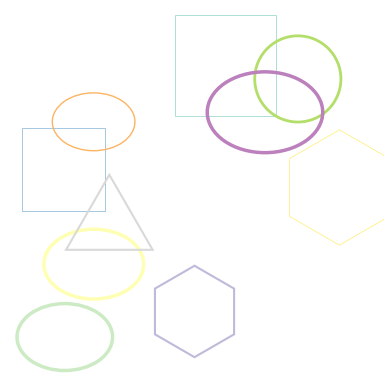[{"shape": "square", "thickness": 0.5, "radius": 0.65, "center": [0.586, 0.83]}, {"shape": "oval", "thickness": 2.5, "radius": 0.65, "center": [0.244, 0.314]}, {"shape": "hexagon", "thickness": 1.5, "radius": 0.59, "center": [0.505, 0.191]}, {"shape": "square", "thickness": 0.5, "radius": 0.54, "center": [0.166, 0.56]}, {"shape": "oval", "thickness": 1, "radius": 0.54, "center": [0.243, 0.684]}, {"shape": "circle", "thickness": 2, "radius": 0.56, "center": [0.774, 0.795]}, {"shape": "triangle", "thickness": 1.5, "radius": 0.65, "center": [0.284, 0.416]}, {"shape": "oval", "thickness": 2.5, "radius": 0.75, "center": [0.688, 0.708]}, {"shape": "oval", "thickness": 2.5, "radius": 0.62, "center": [0.168, 0.125]}, {"shape": "hexagon", "thickness": 0.5, "radius": 0.75, "center": [0.882, 0.513]}]